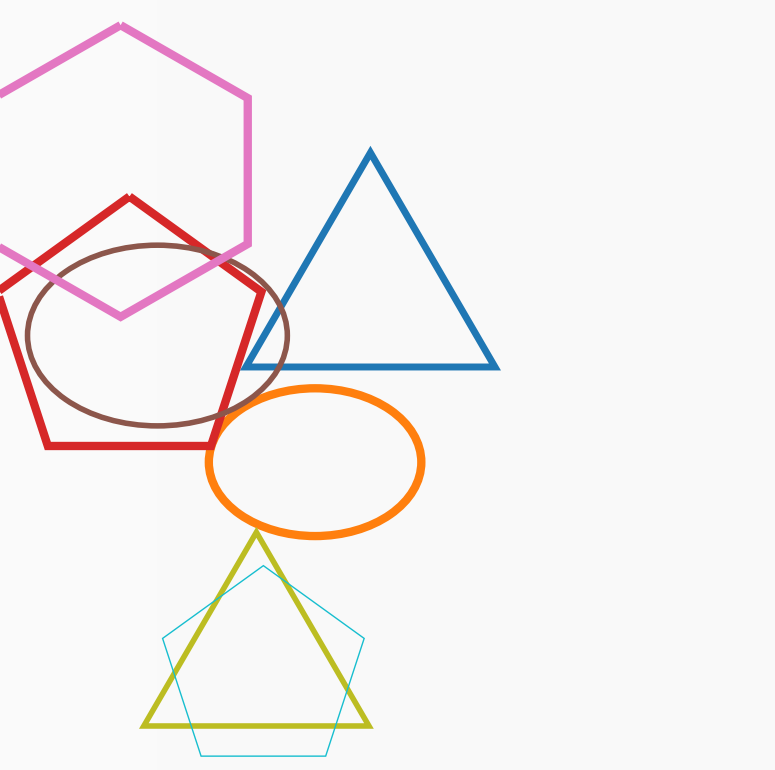[{"shape": "triangle", "thickness": 2.5, "radius": 0.93, "center": [0.478, 0.616]}, {"shape": "oval", "thickness": 3, "radius": 0.69, "center": [0.407, 0.4]}, {"shape": "pentagon", "thickness": 3, "radius": 0.9, "center": [0.167, 0.566]}, {"shape": "oval", "thickness": 2, "radius": 0.84, "center": [0.203, 0.564]}, {"shape": "hexagon", "thickness": 3, "radius": 0.95, "center": [0.156, 0.778]}, {"shape": "triangle", "thickness": 2, "radius": 0.84, "center": [0.331, 0.141]}, {"shape": "pentagon", "thickness": 0.5, "radius": 0.68, "center": [0.34, 0.129]}]